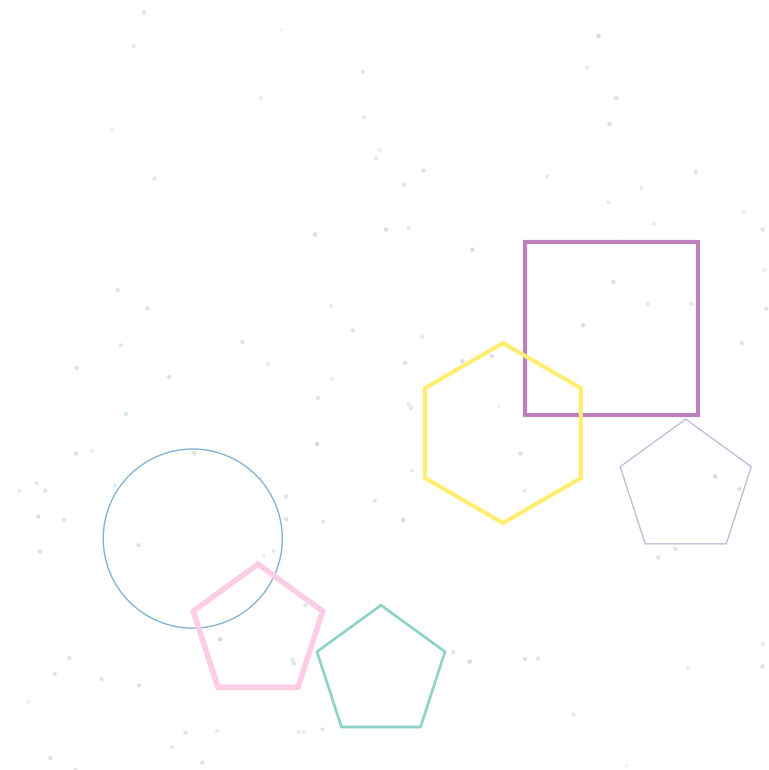[{"shape": "pentagon", "thickness": 1, "radius": 0.44, "center": [0.495, 0.127]}, {"shape": "pentagon", "thickness": 0.5, "radius": 0.45, "center": [0.891, 0.366]}, {"shape": "circle", "thickness": 0.5, "radius": 0.58, "center": [0.25, 0.301]}, {"shape": "pentagon", "thickness": 2, "radius": 0.44, "center": [0.335, 0.179]}, {"shape": "square", "thickness": 1.5, "radius": 0.56, "center": [0.794, 0.574]}, {"shape": "hexagon", "thickness": 1.5, "radius": 0.58, "center": [0.653, 0.438]}]